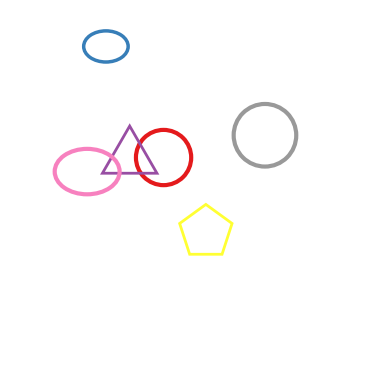[{"shape": "circle", "thickness": 3, "radius": 0.36, "center": [0.425, 0.591]}, {"shape": "oval", "thickness": 2.5, "radius": 0.29, "center": [0.275, 0.879]}, {"shape": "triangle", "thickness": 2, "radius": 0.41, "center": [0.337, 0.591]}, {"shape": "pentagon", "thickness": 2, "radius": 0.36, "center": [0.535, 0.397]}, {"shape": "oval", "thickness": 3, "radius": 0.42, "center": [0.226, 0.554]}, {"shape": "circle", "thickness": 3, "radius": 0.41, "center": [0.688, 0.649]}]